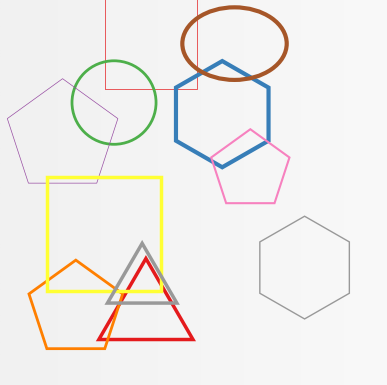[{"shape": "square", "thickness": 0.5, "radius": 0.6, "center": [0.39, 0.888]}, {"shape": "triangle", "thickness": 2.5, "radius": 0.7, "center": [0.377, 0.188]}, {"shape": "hexagon", "thickness": 3, "radius": 0.69, "center": [0.574, 0.703]}, {"shape": "circle", "thickness": 2, "radius": 0.54, "center": [0.294, 0.734]}, {"shape": "pentagon", "thickness": 0.5, "radius": 0.75, "center": [0.162, 0.646]}, {"shape": "pentagon", "thickness": 2, "radius": 0.64, "center": [0.196, 0.197]}, {"shape": "square", "thickness": 2.5, "radius": 0.74, "center": [0.269, 0.392]}, {"shape": "oval", "thickness": 3, "radius": 0.67, "center": [0.605, 0.887]}, {"shape": "pentagon", "thickness": 1.5, "radius": 0.53, "center": [0.646, 0.558]}, {"shape": "triangle", "thickness": 2.5, "radius": 0.52, "center": [0.367, 0.265]}, {"shape": "hexagon", "thickness": 1, "radius": 0.67, "center": [0.786, 0.305]}]